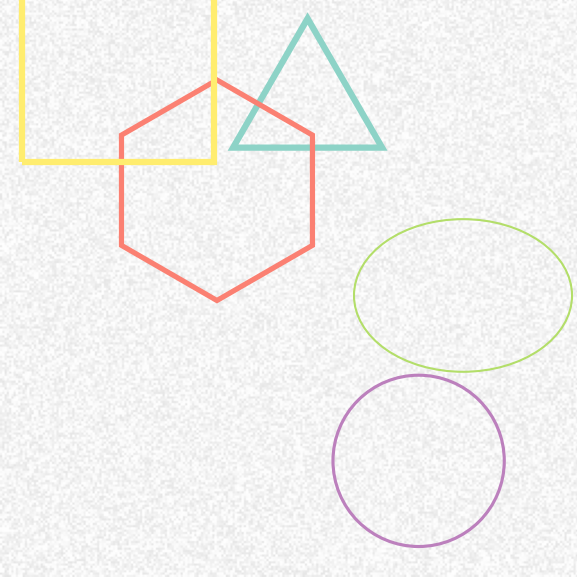[{"shape": "triangle", "thickness": 3, "radius": 0.75, "center": [0.533, 0.818]}, {"shape": "hexagon", "thickness": 2.5, "radius": 0.95, "center": [0.376, 0.67]}, {"shape": "oval", "thickness": 1, "radius": 0.94, "center": [0.802, 0.487]}, {"shape": "circle", "thickness": 1.5, "radius": 0.74, "center": [0.725, 0.201]}, {"shape": "square", "thickness": 3, "radius": 0.83, "center": [0.204, 0.885]}]